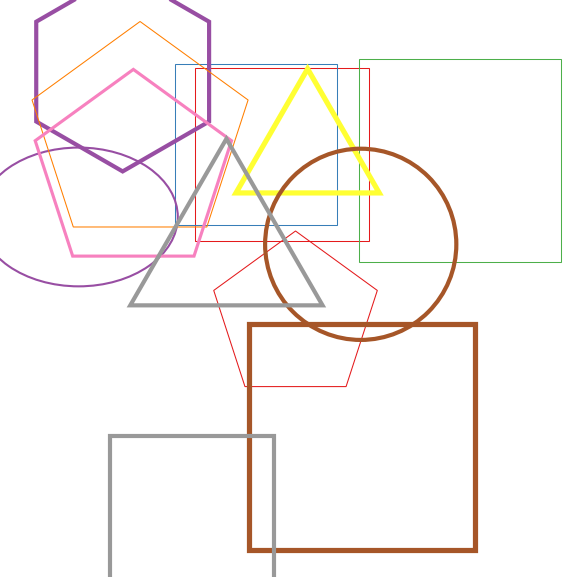[{"shape": "square", "thickness": 0.5, "radius": 0.75, "center": [0.488, 0.732]}, {"shape": "pentagon", "thickness": 0.5, "radius": 0.74, "center": [0.512, 0.45]}, {"shape": "square", "thickness": 0.5, "radius": 0.7, "center": [0.444, 0.749]}, {"shape": "square", "thickness": 0.5, "radius": 0.88, "center": [0.796, 0.721]}, {"shape": "hexagon", "thickness": 2, "radius": 0.86, "center": [0.212, 0.875]}, {"shape": "oval", "thickness": 1, "radius": 0.86, "center": [0.136, 0.623]}, {"shape": "pentagon", "thickness": 0.5, "radius": 0.98, "center": [0.243, 0.765]}, {"shape": "triangle", "thickness": 2.5, "radius": 0.72, "center": [0.533, 0.737]}, {"shape": "circle", "thickness": 2, "radius": 0.83, "center": [0.625, 0.576]}, {"shape": "square", "thickness": 2.5, "radius": 0.98, "center": [0.627, 0.243]}, {"shape": "pentagon", "thickness": 1.5, "radius": 0.89, "center": [0.231, 0.7]}, {"shape": "square", "thickness": 2, "radius": 0.71, "center": [0.332, 0.101]}, {"shape": "triangle", "thickness": 2, "radius": 0.96, "center": [0.392, 0.567]}]